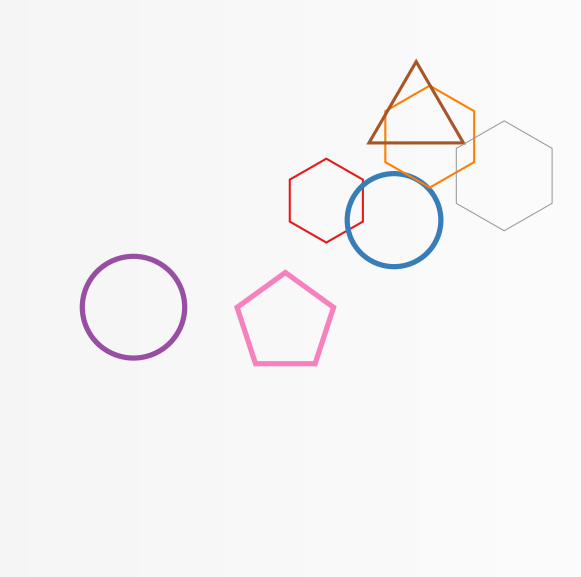[{"shape": "hexagon", "thickness": 1, "radius": 0.36, "center": [0.561, 0.652]}, {"shape": "circle", "thickness": 2.5, "radius": 0.4, "center": [0.678, 0.618]}, {"shape": "circle", "thickness": 2.5, "radius": 0.44, "center": [0.23, 0.467]}, {"shape": "hexagon", "thickness": 1, "radius": 0.44, "center": [0.739, 0.763]}, {"shape": "triangle", "thickness": 1.5, "radius": 0.47, "center": [0.716, 0.799]}, {"shape": "pentagon", "thickness": 2.5, "radius": 0.44, "center": [0.491, 0.44]}, {"shape": "hexagon", "thickness": 0.5, "radius": 0.48, "center": [0.867, 0.695]}]